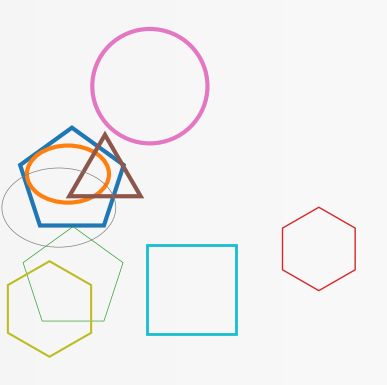[{"shape": "pentagon", "thickness": 3, "radius": 0.7, "center": [0.186, 0.528]}, {"shape": "oval", "thickness": 3, "radius": 0.53, "center": [0.175, 0.548]}, {"shape": "pentagon", "thickness": 0.5, "radius": 0.68, "center": [0.189, 0.276]}, {"shape": "hexagon", "thickness": 1, "radius": 0.54, "center": [0.823, 0.353]}, {"shape": "triangle", "thickness": 3, "radius": 0.53, "center": [0.271, 0.543]}, {"shape": "circle", "thickness": 3, "radius": 0.74, "center": [0.387, 0.776]}, {"shape": "oval", "thickness": 0.5, "radius": 0.73, "center": [0.152, 0.461]}, {"shape": "hexagon", "thickness": 1.5, "radius": 0.62, "center": [0.128, 0.197]}, {"shape": "square", "thickness": 2, "radius": 0.58, "center": [0.495, 0.249]}]